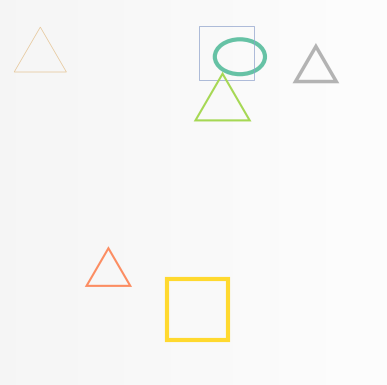[{"shape": "oval", "thickness": 3, "radius": 0.32, "center": [0.619, 0.853]}, {"shape": "triangle", "thickness": 1.5, "radius": 0.33, "center": [0.28, 0.29]}, {"shape": "square", "thickness": 0.5, "radius": 0.35, "center": [0.584, 0.863]}, {"shape": "triangle", "thickness": 1.5, "radius": 0.4, "center": [0.574, 0.728]}, {"shape": "square", "thickness": 3, "radius": 0.4, "center": [0.509, 0.195]}, {"shape": "triangle", "thickness": 0.5, "radius": 0.39, "center": [0.104, 0.852]}, {"shape": "triangle", "thickness": 2.5, "radius": 0.3, "center": [0.815, 0.819]}]